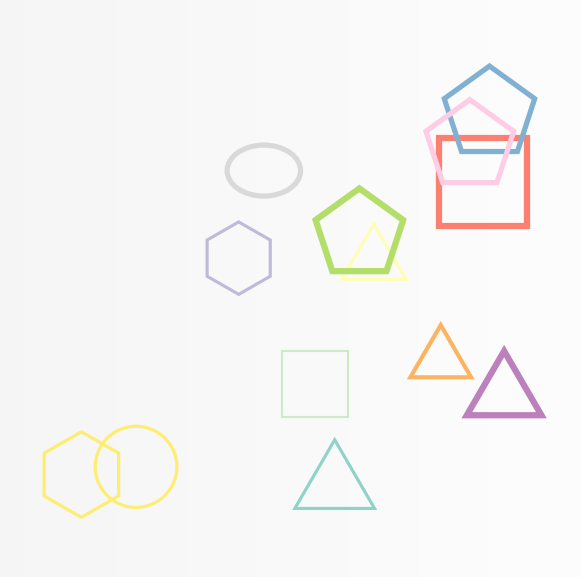[{"shape": "triangle", "thickness": 1.5, "radius": 0.4, "center": [0.576, 0.158]}, {"shape": "triangle", "thickness": 1.5, "radius": 0.32, "center": [0.643, 0.547]}, {"shape": "hexagon", "thickness": 1.5, "radius": 0.31, "center": [0.411, 0.552]}, {"shape": "square", "thickness": 3, "radius": 0.38, "center": [0.831, 0.683]}, {"shape": "pentagon", "thickness": 2.5, "radius": 0.41, "center": [0.842, 0.803]}, {"shape": "triangle", "thickness": 2, "radius": 0.3, "center": [0.758, 0.376]}, {"shape": "pentagon", "thickness": 3, "radius": 0.4, "center": [0.618, 0.594]}, {"shape": "pentagon", "thickness": 2.5, "radius": 0.4, "center": [0.808, 0.747]}, {"shape": "oval", "thickness": 2.5, "radius": 0.32, "center": [0.454, 0.704]}, {"shape": "triangle", "thickness": 3, "radius": 0.37, "center": [0.867, 0.317]}, {"shape": "square", "thickness": 1, "radius": 0.29, "center": [0.542, 0.335]}, {"shape": "hexagon", "thickness": 1.5, "radius": 0.37, "center": [0.14, 0.177]}, {"shape": "circle", "thickness": 1.5, "radius": 0.35, "center": [0.234, 0.191]}]